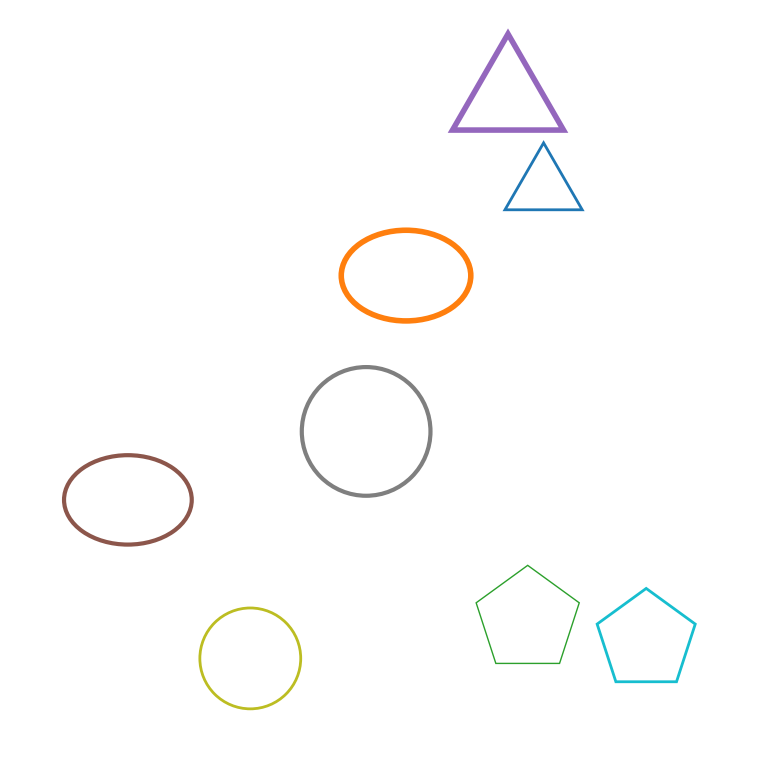[{"shape": "triangle", "thickness": 1, "radius": 0.29, "center": [0.706, 0.757]}, {"shape": "oval", "thickness": 2, "radius": 0.42, "center": [0.527, 0.642]}, {"shape": "pentagon", "thickness": 0.5, "radius": 0.35, "center": [0.685, 0.195]}, {"shape": "triangle", "thickness": 2, "radius": 0.42, "center": [0.66, 0.873]}, {"shape": "oval", "thickness": 1.5, "radius": 0.41, "center": [0.166, 0.351]}, {"shape": "circle", "thickness": 1.5, "radius": 0.42, "center": [0.475, 0.44]}, {"shape": "circle", "thickness": 1, "radius": 0.33, "center": [0.325, 0.145]}, {"shape": "pentagon", "thickness": 1, "radius": 0.33, "center": [0.839, 0.169]}]